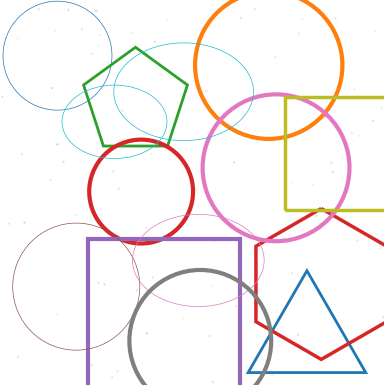[{"shape": "triangle", "thickness": 2, "radius": 0.88, "center": [0.797, 0.12]}, {"shape": "circle", "thickness": 0.5, "radius": 0.71, "center": [0.149, 0.855]}, {"shape": "circle", "thickness": 3, "radius": 0.96, "center": [0.698, 0.831]}, {"shape": "pentagon", "thickness": 2, "radius": 0.71, "center": [0.352, 0.735]}, {"shape": "circle", "thickness": 3, "radius": 0.67, "center": [0.367, 0.502]}, {"shape": "hexagon", "thickness": 2.5, "radius": 0.98, "center": [0.834, 0.262]}, {"shape": "square", "thickness": 3, "radius": 0.99, "center": [0.426, 0.182]}, {"shape": "circle", "thickness": 0.5, "radius": 0.83, "center": [0.198, 0.255]}, {"shape": "circle", "thickness": 3, "radius": 0.95, "center": [0.717, 0.564]}, {"shape": "oval", "thickness": 0.5, "radius": 0.86, "center": [0.515, 0.324]}, {"shape": "circle", "thickness": 3, "radius": 0.92, "center": [0.52, 0.115]}, {"shape": "square", "thickness": 2.5, "radius": 0.74, "center": [0.887, 0.601]}, {"shape": "oval", "thickness": 0.5, "radius": 0.91, "center": [0.477, 0.762]}, {"shape": "oval", "thickness": 0.5, "radius": 0.68, "center": [0.297, 0.684]}]